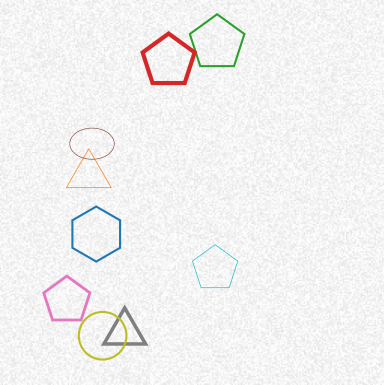[{"shape": "hexagon", "thickness": 1.5, "radius": 0.36, "center": [0.25, 0.392]}, {"shape": "triangle", "thickness": 0.5, "radius": 0.34, "center": [0.231, 0.546]}, {"shape": "pentagon", "thickness": 1.5, "radius": 0.37, "center": [0.564, 0.889]}, {"shape": "pentagon", "thickness": 3, "radius": 0.36, "center": [0.438, 0.842]}, {"shape": "oval", "thickness": 0.5, "radius": 0.29, "center": [0.239, 0.627]}, {"shape": "pentagon", "thickness": 2, "radius": 0.32, "center": [0.174, 0.22]}, {"shape": "triangle", "thickness": 2.5, "radius": 0.31, "center": [0.324, 0.138]}, {"shape": "circle", "thickness": 1.5, "radius": 0.31, "center": [0.267, 0.128]}, {"shape": "pentagon", "thickness": 0.5, "radius": 0.31, "center": [0.559, 0.303]}]